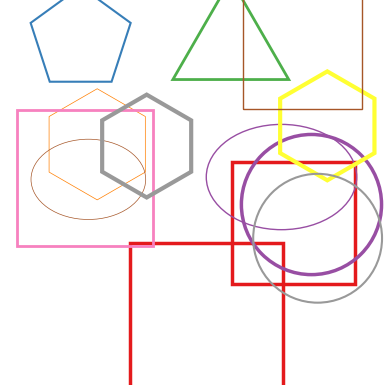[{"shape": "square", "thickness": 2.5, "radius": 0.8, "center": [0.762, 0.42]}, {"shape": "square", "thickness": 2.5, "radius": 0.99, "center": [0.536, 0.169]}, {"shape": "pentagon", "thickness": 1.5, "radius": 0.68, "center": [0.209, 0.898]}, {"shape": "triangle", "thickness": 2, "radius": 0.87, "center": [0.599, 0.88]}, {"shape": "circle", "thickness": 2.5, "radius": 0.91, "center": [0.809, 0.469]}, {"shape": "oval", "thickness": 1, "radius": 0.98, "center": [0.731, 0.54]}, {"shape": "hexagon", "thickness": 0.5, "radius": 0.72, "center": [0.252, 0.625]}, {"shape": "hexagon", "thickness": 3, "radius": 0.71, "center": [0.85, 0.673]}, {"shape": "square", "thickness": 1, "radius": 0.77, "center": [0.786, 0.871]}, {"shape": "oval", "thickness": 0.5, "radius": 0.74, "center": [0.229, 0.534]}, {"shape": "square", "thickness": 2, "radius": 0.88, "center": [0.221, 0.538]}, {"shape": "hexagon", "thickness": 3, "radius": 0.67, "center": [0.381, 0.621]}, {"shape": "circle", "thickness": 1.5, "radius": 0.84, "center": [0.825, 0.381]}]